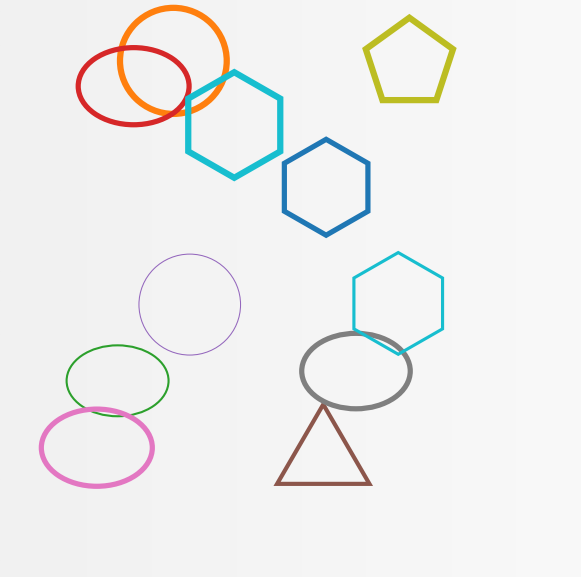[{"shape": "hexagon", "thickness": 2.5, "radius": 0.42, "center": [0.561, 0.675]}, {"shape": "circle", "thickness": 3, "radius": 0.46, "center": [0.298, 0.894]}, {"shape": "oval", "thickness": 1, "radius": 0.44, "center": [0.202, 0.34]}, {"shape": "oval", "thickness": 2.5, "radius": 0.48, "center": [0.23, 0.85]}, {"shape": "circle", "thickness": 0.5, "radius": 0.44, "center": [0.326, 0.472]}, {"shape": "triangle", "thickness": 2, "radius": 0.46, "center": [0.556, 0.207]}, {"shape": "oval", "thickness": 2.5, "radius": 0.48, "center": [0.167, 0.224]}, {"shape": "oval", "thickness": 2.5, "radius": 0.47, "center": [0.612, 0.357]}, {"shape": "pentagon", "thickness": 3, "radius": 0.39, "center": [0.704, 0.89]}, {"shape": "hexagon", "thickness": 3, "radius": 0.46, "center": [0.403, 0.783]}, {"shape": "hexagon", "thickness": 1.5, "radius": 0.44, "center": [0.685, 0.474]}]